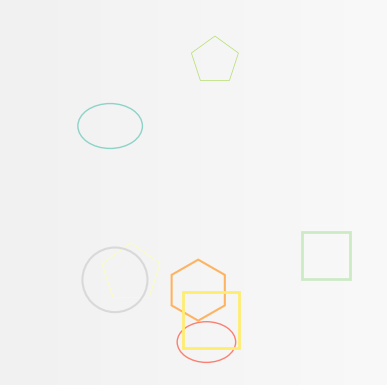[{"shape": "oval", "thickness": 1, "radius": 0.42, "center": [0.284, 0.673]}, {"shape": "pentagon", "thickness": 0.5, "radius": 0.39, "center": [0.338, 0.291]}, {"shape": "oval", "thickness": 1, "radius": 0.38, "center": [0.533, 0.112]}, {"shape": "hexagon", "thickness": 1.5, "radius": 0.4, "center": [0.512, 0.246]}, {"shape": "pentagon", "thickness": 0.5, "radius": 0.32, "center": [0.555, 0.843]}, {"shape": "circle", "thickness": 1.5, "radius": 0.42, "center": [0.297, 0.273]}, {"shape": "square", "thickness": 2, "radius": 0.31, "center": [0.842, 0.336]}, {"shape": "square", "thickness": 2, "radius": 0.37, "center": [0.545, 0.168]}]